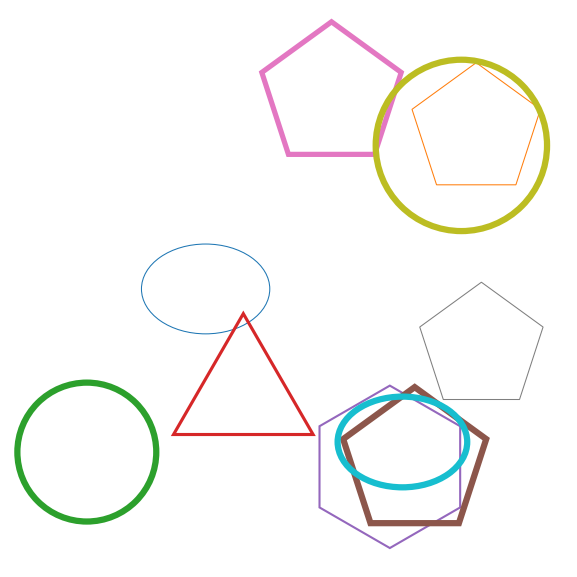[{"shape": "oval", "thickness": 0.5, "radius": 0.56, "center": [0.356, 0.499]}, {"shape": "pentagon", "thickness": 0.5, "radius": 0.58, "center": [0.825, 0.774]}, {"shape": "circle", "thickness": 3, "radius": 0.6, "center": [0.15, 0.216]}, {"shape": "triangle", "thickness": 1.5, "radius": 0.7, "center": [0.421, 0.317]}, {"shape": "hexagon", "thickness": 1, "radius": 0.7, "center": [0.675, 0.191]}, {"shape": "pentagon", "thickness": 3, "radius": 0.65, "center": [0.718, 0.199]}, {"shape": "pentagon", "thickness": 2.5, "radius": 0.63, "center": [0.574, 0.834]}, {"shape": "pentagon", "thickness": 0.5, "radius": 0.56, "center": [0.834, 0.398]}, {"shape": "circle", "thickness": 3, "radius": 0.74, "center": [0.799, 0.747]}, {"shape": "oval", "thickness": 3, "radius": 0.56, "center": [0.697, 0.234]}]